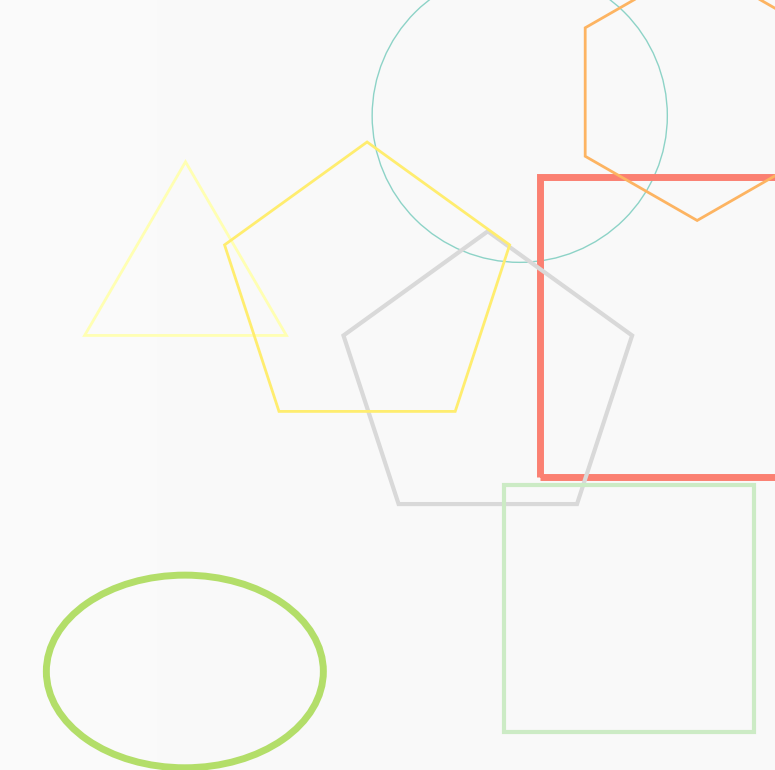[{"shape": "circle", "thickness": 0.5, "radius": 0.95, "center": [0.671, 0.85]}, {"shape": "triangle", "thickness": 1, "radius": 0.75, "center": [0.239, 0.64]}, {"shape": "square", "thickness": 2.5, "radius": 0.98, "center": [0.892, 0.575]}, {"shape": "hexagon", "thickness": 1, "radius": 0.83, "center": [0.9, 0.88]}, {"shape": "oval", "thickness": 2.5, "radius": 0.89, "center": [0.239, 0.128]}, {"shape": "pentagon", "thickness": 1.5, "radius": 0.98, "center": [0.629, 0.504]}, {"shape": "square", "thickness": 1.5, "radius": 0.8, "center": [0.812, 0.21]}, {"shape": "pentagon", "thickness": 1, "radius": 0.97, "center": [0.474, 0.622]}]